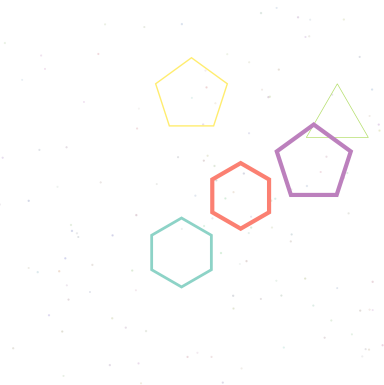[{"shape": "hexagon", "thickness": 2, "radius": 0.45, "center": [0.471, 0.344]}, {"shape": "hexagon", "thickness": 3, "radius": 0.43, "center": [0.625, 0.491]}, {"shape": "triangle", "thickness": 0.5, "radius": 0.46, "center": [0.876, 0.689]}, {"shape": "pentagon", "thickness": 3, "radius": 0.51, "center": [0.815, 0.575]}, {"shape": "pentagon", "thickness": 1, "radius": 0.49, "center": [0.497, 0.752]}]